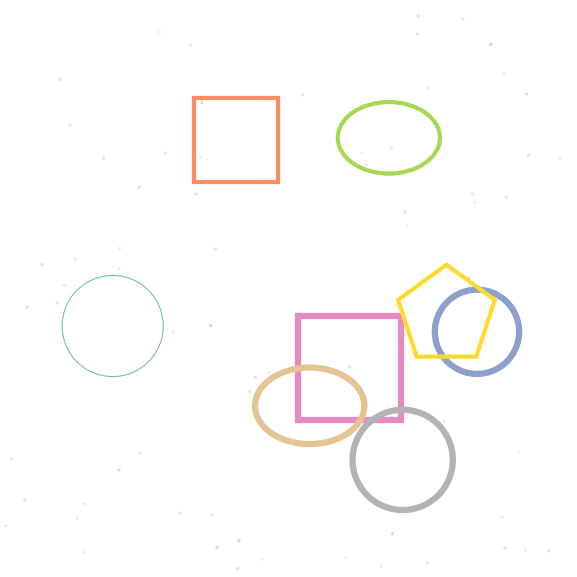[{"shape": "circle", "thickness": 0.5, "radius": 0.44, "center": [0.195, 0.435]}, {"shape": "square", "thickness": 2, "radius": 0.37, "center": [0.409, 0.757]}, {"shape": "circle", "thickness": 3, "radius": 0.36, "center": [0.826, 0.425]}, {"shape": "square", "thickness": 3, "radius": 0.45, "center": [0.605, 0.362]}, {"shape": "oval", "thickness": 2, "radius": 0.44, "center": [0.673, 0.76]}, {"shape": "pentagon", "thickness": 2, "radius": 0.44, "center": [0.773, 0.453]}, {"shape": "oval", "thickness": 3, "radius": 0.47, "center": [0.536, 0.296]}, {"shape": "circle", "thickness": 3, "radius": 0.43, "center": [0.697, 0.203]}]